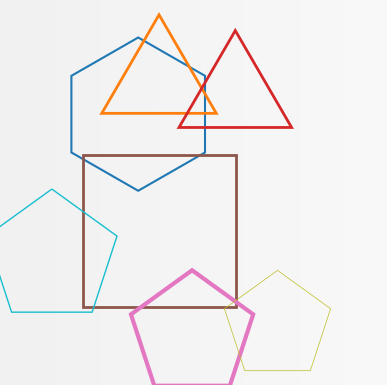[{"shape": "hexagon", "thickness": 1.5, "radius": 1.0, "center": [0.357, 0.704]}, {"shape": "triangle", "thickness": 2, "radius": 0.85, "center": [0.41, 0.791]}, {"shape": "triangle", "thickness": 2, "radius": 0.84, "center": [0.607, 0.753]}, {"shape": "square", "thickness": 2, "radius": 0.99, "center": [0.411, 0.4]}, {"shape": "pentagon", "thickness": 3, "radius": 0.83, "center": [0.496, 0.132]}, {"shape": "pentagon", "thickness": 0.5, "radius": 0.72, "center": [0.716, 0.154]}, {"shape": "pentagon", "thickness": 1, "radius": 0.88, "center": [0.134, 0.332]}]